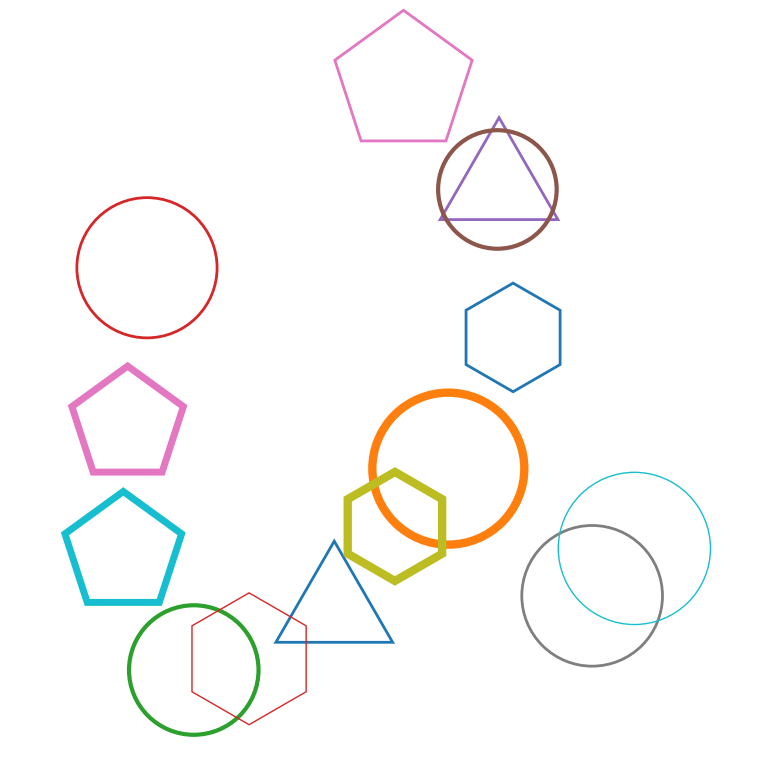[{"shape": "hexagon", "thickness": 1, "radius": 0.35, "center": [0.666, 0.562]}, {"shape": "triangle", "thickness": 1, "radius": 0.44, "center": [0.434, 0.21]}, {"shape": "circle", "thickness": 3, "radius": 0.49, "center": [0.582, 0.391]}, {"shape": "circle", "thickness": 1.5, "radius": 0.42, "center": [0.252, 0.13]}, {"shape": "hexagon", "thickness": 0.5, "radius": 0.43, "center": [0.323, 0.144]}, {"shape": "circle", "thickness": 1, "radius": 0.46, "center": [0.191, 0.652]}, {"shape": "triangle", "thickness": 1, "radius": 0.44, "center": [0.648, 0.759]}, {"shape": "circle", "thickness": 1.5, "radius": 0.38, "center": [0.646, 0.754]}, {"shape": "pentagon", "thickness": 1, "radius": 0.47, "center": [0.524, 0.893]}, {"shape": "pentagon", "thickness": 2.5, "radius": 0.38, "center": [0.166, 0.448]}, {"shape": "circle", "thickness": 1, "radius": 0.46, "center": [0.769, 0.226]}, {"shape": "hexagon", "thickness": 3, "radius": 0.35, "center": [0.513, 0.316]}, {"shape": "circle", "thickness": 0.5, "radius": 0.49, "center": [0.824, 0.288]}, {"shape": "pentagon", "thickness": 2.5, "radius": 0.4, "center": [0.16, 0.282]}]